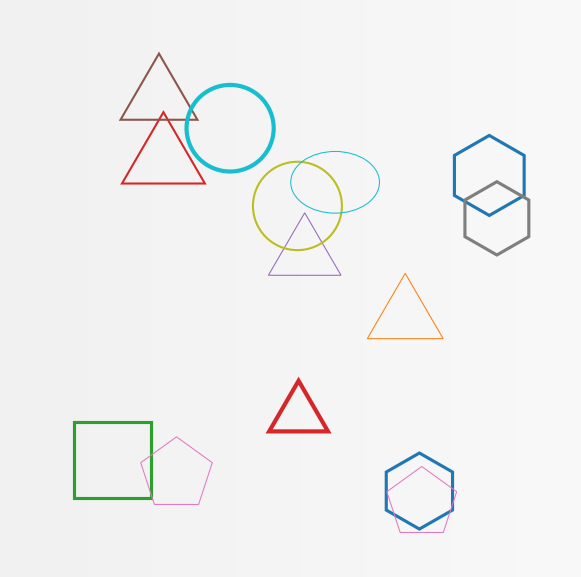[{"shape": "hexagon", "thickness": 1.5, "radius": 0.35, "center": [0.842, 0.695]}, {"shape": "hexagon", "thickness": 1.5, "radius": 0.33, "center": [0.722, 0.149]}, {"shape": "triangle", "thickness": 0.5, "radius": 0.38, "center": [0.697, 0.45]}, {"shape": "square", "thickness": 1.5, "radius": 0.33, "center": [0.194, 0.202]}, {"shape": "triangle", "thickness": 2, "radius": 0.29, "center": [0.514, 0.281]}, {"shape": "triangle", "thickness": 1, "radius": 0.41, "center": [0.281, 0.723]}, {"shape": "triangle", "thickness": 0.5, "radius": 0.36, "center": [0.524, 0.559]}, {"shape": "triangle", "thickness": 1, "radius": 0.38, "center": [0.274, 0.83]}, {"shape": "pentagon", "thickness": 0.5, "radius": 0.32, "center": [0.726, 0.128]}, {"shape": "pentagon", "thickness": 0.5, "radius": 0.32, "center": [0.304, 0.178]}, {"shape": "hexagon", "thickness": 1.5, "radius": 0.32, "center": [0.855, 0.621]}, {"shape": "circle", "thickness": 1, "radius": 0.38, "center": [0.512, 0.643]}, {"shape": "circle", "thickness": 2, "radius": 0.37, "center": [0.396, 0.777]}, {"shape": "oval", "thickness": 0.5, "radius": 0.38, "center": [0.577, 0.683]}]